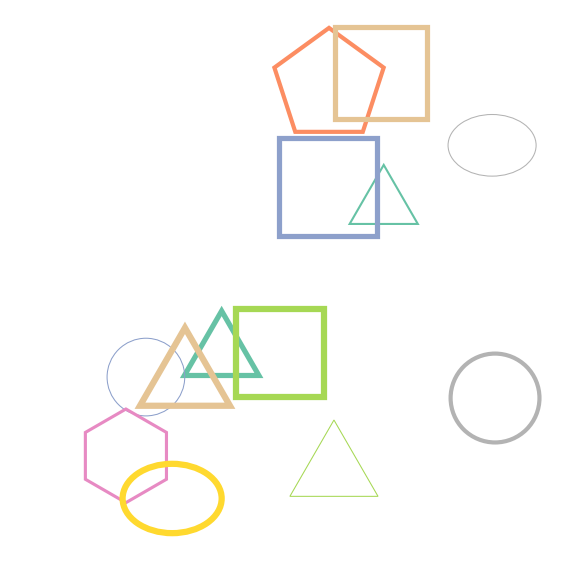[{"shape": "triangle", "thickness": 1, "radius": 0.34, "center": [0.664, 0.645]}, {"shape": "triangle", "thickness": 2.5, "radius": 0.37, "center": [0.384, 0.386]}, {"shape": "pentagon", "thickness": 2, "radius": 0.5, "center": [0.57, 0.851]}, {"shape": "square", "thickness": 2.5, "radius": 0.42, "center": [0.569, 0.675]}, {"shape": "circle", "thickness": 0.5, "radius": 0.34, "center": [0.253, 0.346]}, {"shape": "hexagon", "thickness": 1.5, "radius": 0.41, "center": [0.218, 0.21]}, {"shape": "square", "thickness": 3, "radius": 0.38, "center": [0.485, 0.388]}, {"shape": "triangle", "thickness": 0.5, "radius": 0.44, "center": [0.578, 0.184]}, {"shape": "oval", "thickness": 3, "radius": 0.43, "center": [0.298, 0.136]}, {"shape": "triangle", "thickness": 3, "radius": 0.45, "center": [0.32, 0.342]}, {"shape": "square", "thickness": 2.5, "radius": 0.4, "center": [0.66, 0.873]}, {"shape": "oval", "thickness": 0.5, "radius": 0.38, "center": [0.852, 0.748]}, {"shape": "circle", "thickness": 2, "radius": 0.38, "center": [0.857, 0.31]}]